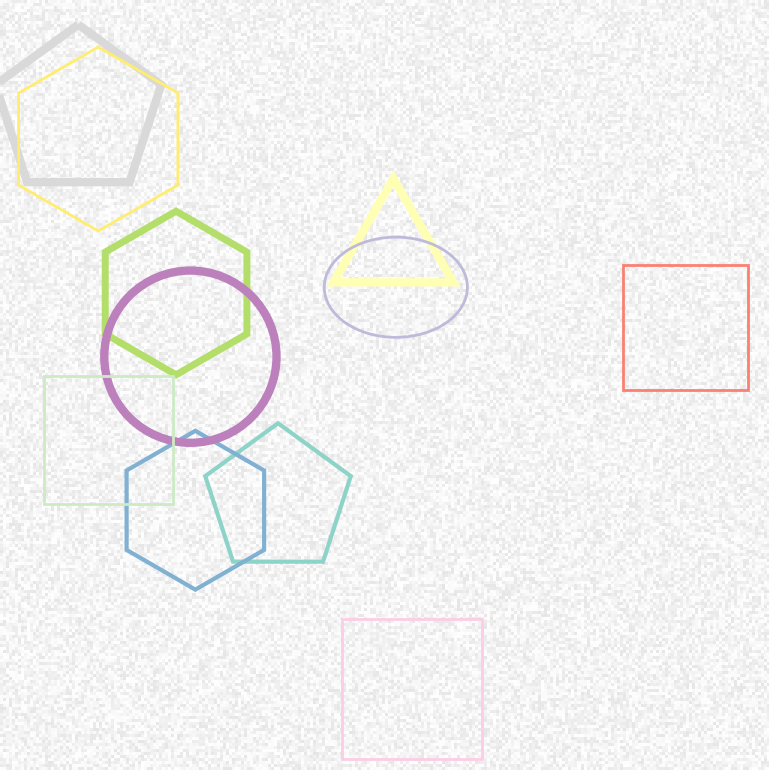[{"shape": "pentagon", "thickness": 1.5, "radius": 0.5, "center": [0.361, 0.351]}, {"shape": "triangle", "thickness": 3, "radius": 0.45, "center": [0.511, 0.678]}, {"shape": "oval", "thickness": 1, "radius": 0.46, "center": [0.514, 0.627]}, {"shape": "square", "thickness": 1, "radius": 0.41, "center": [0.89, 0.575]}, {"shape": "hexagon", "thickness": 1.5, "radius": 0.52, "center": [0.254, 0.337]}, {"shape": "hexagon", "thickness": 2.5, "radius": 0.53, "center": [0.229, 0.619]}, {"shape": "square", "thickness": 1, "radius": 0.46, "center": [0.535, 0.105]}, {"shape": "pentagon", "thickness": 3, "radius": 0.57, "center": [0.102, 0.855]}, {"shape": "circle", "thickness": 3, "radius": 0.56, "center": [0.247, 0.537]}, {"shape": "square", "thickness": 1, "radius": 0.42, "center": [0.141, 0.429]}, {"shape": "hexagon", "thickness": 1, "radius": 0.6, "center": [0.128, 0.819]}]